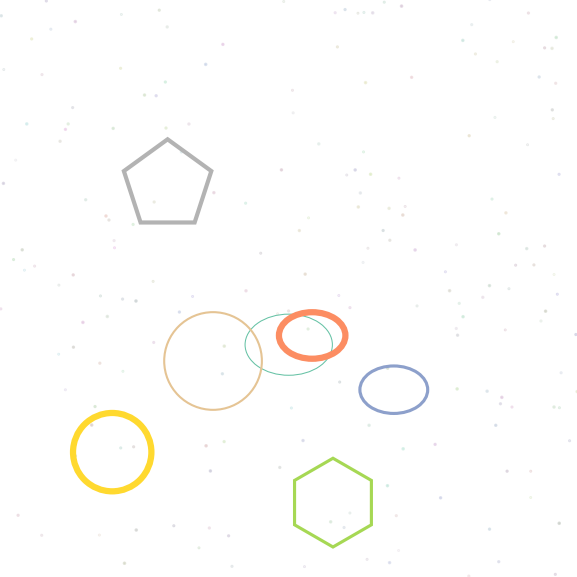[{"shape": "oval", "thickness": 0.5, "radius": 0.38, "center": [0.5, 0.402]}, {"shape": "oval", "thickness": 3, "radius": 0.29, "center": [0.541, 0.418]}, {"shape": "oval", "thickness": 1.5, "radius": 0.29, "center": [0.682, 0.324]}, {"shape": "hexagon", "thickness": 1.5, "radius": 0.38, "center": [0.577, 0.129]}, {"shape": "circle", "thickness": 3, "radius": 0.34, "center": [0.194, 0.216]}, {"shape": "circle", "thickness": 1, "radius": 0.42, "center": [0.369, 0.374]}, {"shape": "pentagon", "thickness": 2, "radius": 0.4, "center": [0.29, 0.678]}]